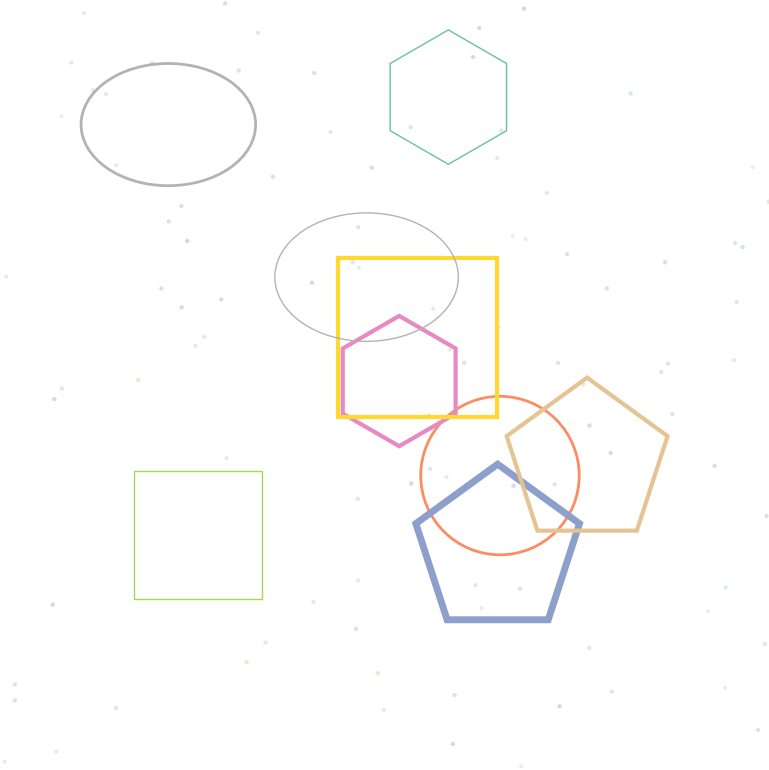[{"shape": "hexagon", "thickness": 0.5, "radius": 0.44, "center": [0.582, 0.874]}, {"shape": "circle", "thickness": 1, "radius": 0.51, "center": [0.649, 0.382]}, {"shape": "pentagon", "thickness": 2.5, "radius": 0.56, "center": [0.646, 0.285]}, {"shape": "hexagon", "thickness": 1.5, "radius": 0.42, "center": [0.518, 0.505]}, {"shape": "square", "thickness": 0.5, "radius": 0.42, "center": [0.257, 0.305]}, {"shape": "square", "thickness": 1.5, "radius": 0.52, "center": [0.542, 0.562]}, {"shape": "pentagon", "thickness": 1.5, "radius": 0.55, "center": [0.762, 0.4]}, {"shape": "oval", "thickness": 0.5, "radius": 0.6, "center": [0.476, 0.64]}, {"shape": "oval", "thickness": 1, "radius": 0.57, "center": [0.219, 0.838]}]